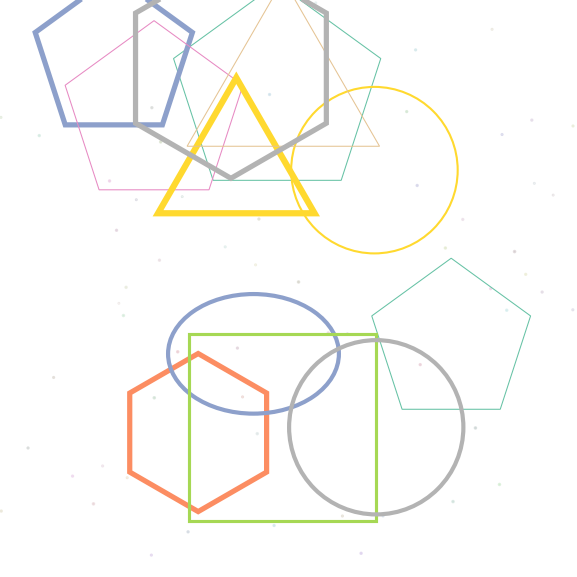[{"shape": "pentagon", "thickness": 0.5, "radius": 0.94, "center": [0.48, 0.839]}, {"shape": "pentagon", "thickness": 0.5, "radius": 0.72, "center": [0.781, 0.407]}, {"shape": "hexagon", "thickness": 2.5, "radius": 0.68, "center": [0.343, 0.25]}, {"shape": "pentagon", "thickness": 2.5, "radius": 0.72, "center": [0.197, 0.899]}, {"shape": "oval", "thickness": 2, "radius": 0.74, "center": [0.439, 0.386]}, {"shape": "pentagon", "thickness": 0.5, "radius": 0.81, "center": [0.267, 0.801]}, {"shape": "square", "thickness": 1.5, "radius": 0.81, "center": [0.49, 0.259]}, {"shape": "circle", "thickness": 1, "radius": 0.72, "center": [0.648, 0.705]}, {"shape": "triangle", "thickness": 3, "radius": 0.78, "center": [0.409, 0.708]}, {"shape": "triangle", "thickness": 0.5, "radius": 0.96, "center": [0.491, 0.842]}, {"shape": "hexagon", "thickness": 2.5, "radius": 0.95, "center": [0.4, 0.881]}, {"shape": "circle", "thickness": 2, "radius": 0.75, "center": [0.651, 0.259]}]